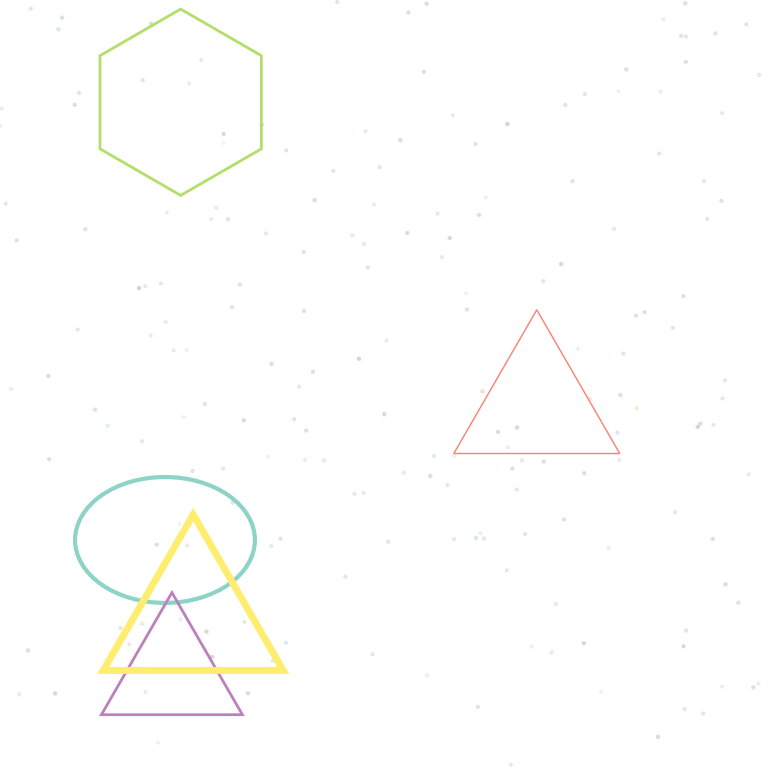[{"shape": "oval", "thickness": 1.5, "radius": 0.58, "center": [0.214, 0.299]}, {"shape": "triangle", "thickness": 0.5, "radius": 0.62, "center": [0.697, 0.473]}, {"shape": "hexagon", "thickness": 1, "radius": 0.61, "center": [0.235, 0.867]}, {"shape": "triangle", "thickness": 1, "radius": 0.53, "center": [0.223, 0.125]}, {"shape": "triangle", "thickness": 2.5, "radius": 0.67, "center": [0.251, 0.197]}]